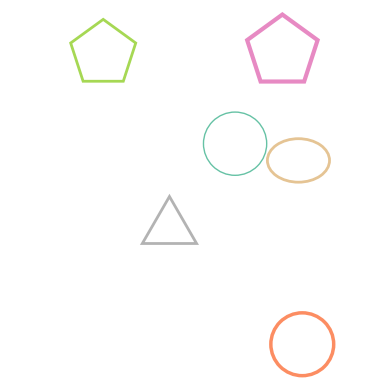[{"shape": "circle", "thickness": 1, "radius": 0.41, "center": [0.611, 0.627]}, {"shape": "circle", "thickness": 2.5, "radius": 0.41, "center": [0.785, 0.106]}, {"shape": "pentagon", "thickness": 3, "radius": 0.48, "center": [0.733, 0.866]}, {"shape": "pentagon", "thickness": 2, "radius": 0.44, "center": [0.268, 0.861]}, {"shape": "oval", "thickness": 2, "radius": 0.4, "center": [0.775, 0.583]}, {"shape": "triangle", "thickness": 2, "radius": 0.41, "center": [0.44, 0.408]}]